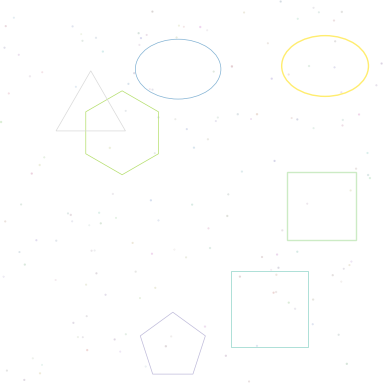[{"shape": "square", "thickness": 0.5, "radius": 0.49, "center": [0.7, 0.198]}, {"shape": "pentagon", "thickness": 0.5, "radius": 0.44, "center": [0.449, 0.1]}, {"shape": "oval", "thickness": 0.5, "radius": 0.56, "center": [0.463, 0.82]}, {"shape": "hexagon", "thickness": 0.5, "radius": 0.54, "center": [0.317, 0.655]}, {"shape": "triangle", "thickness": 0.5, "radius": 0.52, "center": [0.236, 0.712]}, {"shape": "square", "thickness": 1, "radius": 0.44, "center": [0.835, 0.464]}, {"shape": "oval", "thickness": 1, "radius": 0.56, "center": [0.844, 0.829]}]